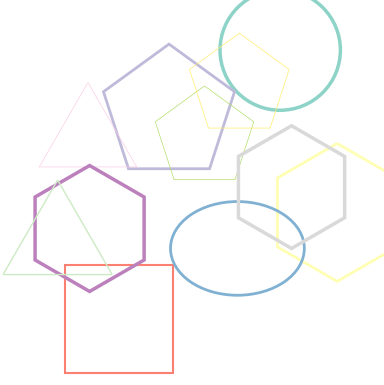[{"shape": "circle", "thickness": 2.5, "radius": 0.78, "center": [0.728, 0.87]}, {"shape": "hexagon", "thickness": 2, "radius": 0.9, "center": [0.876, 0.448]}, {"shape": "pentagon", "thickness": 2, "radius": 0.89, "center": [0.439, 0.706]}, {"shape": "square", "thickness": 1.5, "radius": 0.71, "center": [0.309, 0.171]}, {"shape": "oval", "thickness": 2, "radius": 0.87, "center": [0.617, 0.355]}, {"shape": "pentagon", "thickness": 0.5, "radius": 0.67, "center": [0.531, 0.642]}, {"shape": "triangle", "thickness": 0.5, "radius": 0.73, "center": [0.228, 0.64]}, {"shape": "hexagon", "thickness": 2.5, "radius": 0.8, "center": [0.757, 0.514]}, {"shape": "hexagon", "thickness": 2.5, "radius": 0.82, "center": [0.233, 0.406]}, {"shape": "triangle", "thickness": 1, "radius": 0.82, "center": [0.15, 0.369]}, {"shape": "pentagon", "thickness": 0.5, "radius": 0.68, "center": [0.622, 0.778]}]